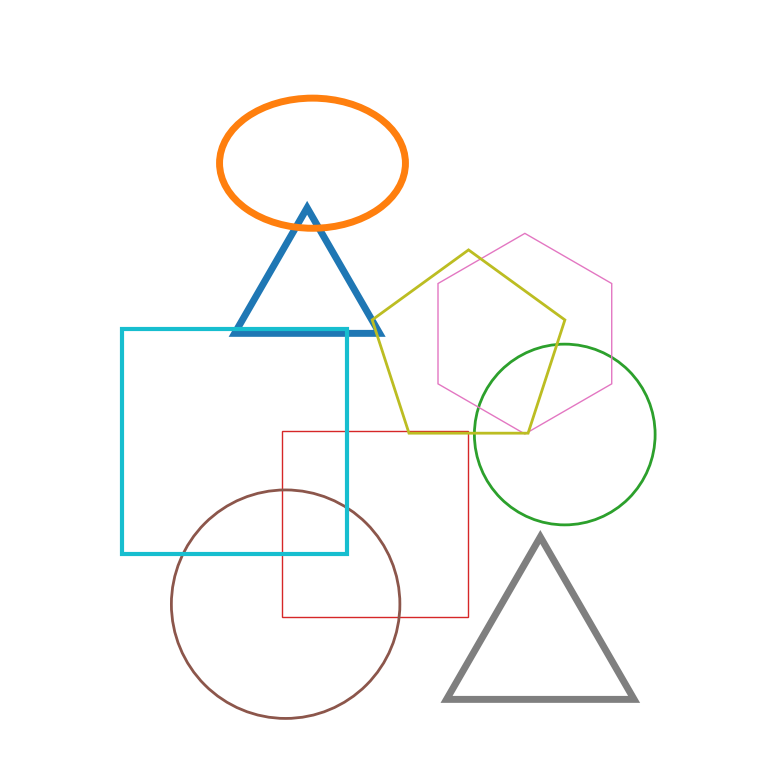[{"shape": "triangle", "thickness": 2.5, "radius": 0.54, "center": [0.399, 0.621]}, {"shape": "oval", "thickness": 2.5, "radius": 0.6, "center": [0.406, 0.788]}, {"shape": "circle", "thickness": 1, "radius": 0.59, "center": [0.733, 0.436]}, {"shape": "square", "thickness": 0.5, "radius": 0.6, "center": [0.487, 0.32]}, {"shape": "circle", "thickness": 1, "radius": 0.74, "center": [0.371, 0.215]}, {"shape": "hexagon", "thickness": 0.5, "radius": 0.65, "center": [0.682, 0.567]}, {"shape": "triangle", "thickness": 2.5, "radius": 0.7, "center": [0.702, 0.162]}, {"shape": "pentagon", "thickness": 1, "radius": 0.66, "center": [0.608, 0.544]}, {"shape": "square", "thickness": 1.5, "radius": 0.73, "center": [0.305, 0.427]}]